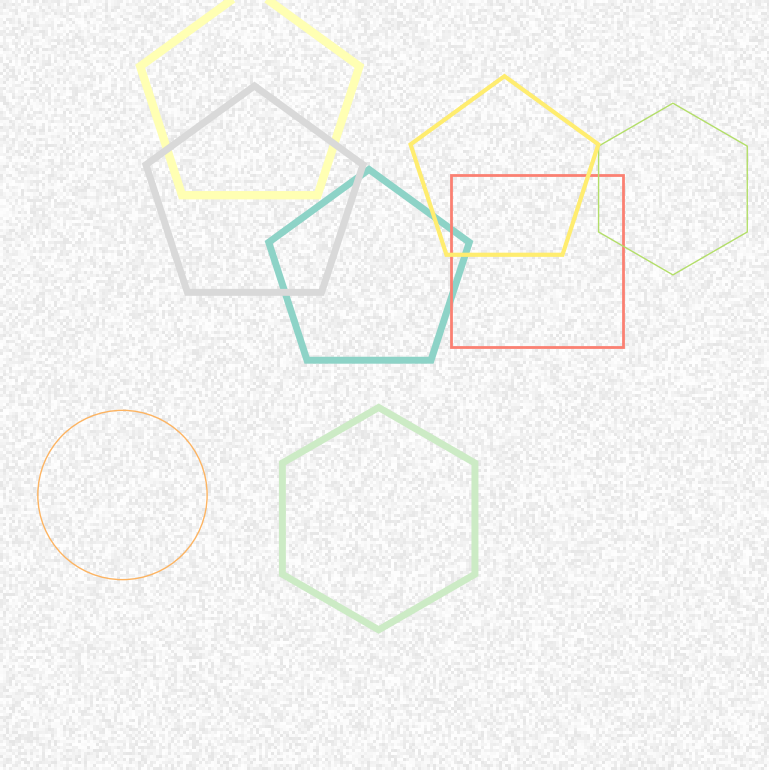[{"shape": "pentagon", "thickness": 2.5, "radius": 0.68, "center": [0.479, 0.643]}, {"shape": "pentagon", "thickness": 3, "radius": 0.75, "center": [0.324, 0.868]}, {"shape": "square", "thickness": 1, "radius": 0.56, "center": [0.697, 0.661]}, {"shape": "circle", "thickness": 0.5, "radius": 0.55, "center": [0.159, 0.357]}, {"shape": "hexagon", "thickness": 0.5, "radius": 0.56, "center": [0.874, 0.754]}, {"shape": "pentagon", "thickness": 2.5, "radius": 0.74, "center": [0.33, 0.74]}, {"shape": "hexagon", "thickness": 2.5, "radius": 0.72, "center": [0.492, 0.326]}, {"shape": "pentagon", "thickness": 1.5, "radius": 0.64, "center": [0.655, 0.773]}]